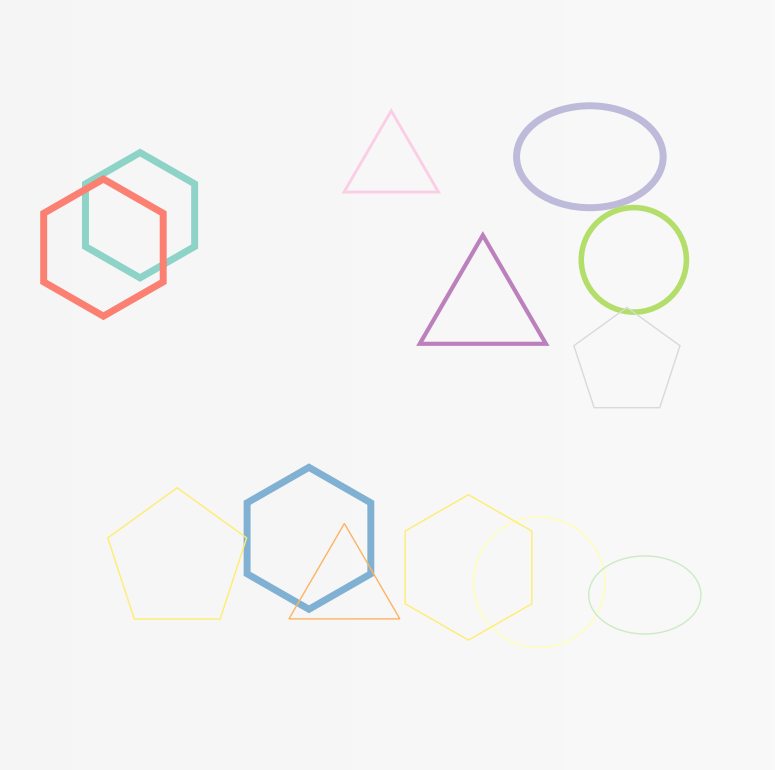[{"shape": "hexagon", "thickness": 2.5, "radius": 0.41, "center": [0.181, 0.721]}, {"shape": "circle", "thickness": 0.5, "radius": 0.42, "center": [0.696, 0.244]}, {"shape": "oval", "thickness": 2.5, "radius": 0.47, "center": [0.761, 0.796]}, {"shape": "hexagon", "thickness": 2.5, "radius": 0.45, "center": [0.133, 0.678]}, {"shape": "hexagon", "thickness": 2.5, "radius": 0.46, "center": [0.399, 0.301]}, {"shape": "triangle", "thickness": 0.5, "radius": 0.41, "center": [0.444, 0.238]}, {"shape": "circle", "thickness": 2, "radius": 0.34, "center": [0.818, 0.663]}, {"shape": "triangle", "thickness": 1, "radius": 0.35, "center": [0.505, 0.786]}, {"shape": "pentagon", "thickness": 0.5, "radius": 0.36, "center": [0.809, 0.529]}, {"shape": "triangle", "thickness": 1.5, "radius": 0.47, "center": [0.623, 0.6]}, {"shape": "oval", "thickness": 0.5, "radius": 0.36, "center": [0.832, 0.227]}, {"shape": "hexagon", "thickness": 0.5, "radius": 0.47, "center": [0.604, 0.263]}, {"shape": "pentagon", "thickness": 0.5, "radius": 0.47, "center": [0.229, 0.272]}]